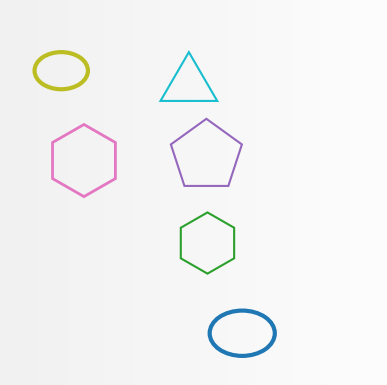[{"shape": "oval", "thickness": 3, "radius": 0.42, "center": [0.625, 0.134]}, {"shape": "hexagon", "thickness": 1.5, "radius": 0.4, "center": [0.535, 0.369]}, {"shape": "pentagon", "thickness": 1.5, "radius": 0.48, "center": [0.533, 0.595]}, {"shape": "hexagon", "thickness": 2, "radius": 0.47, "center": [0.217, 0.583]}, {"shape": "oval", "thickness": 3, "radius": 0.34, "center": [0.158, 0.816]}, {"shape": "triangle", "thickness": 1.5, "radius": 0.42, "center": [0.487, 0.78]}]